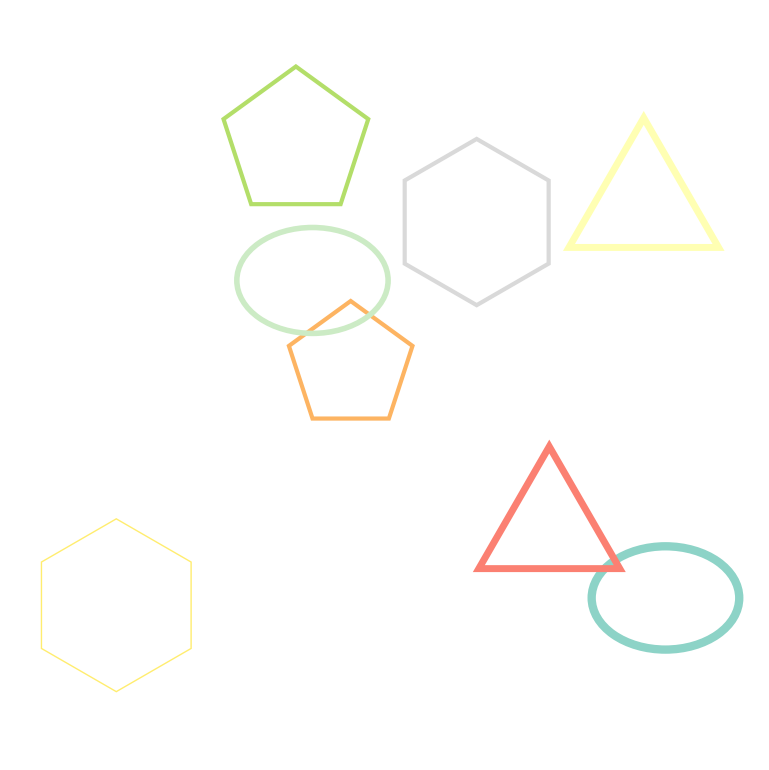[{"shape": "oval", "thickness": 3, "radius": 0.48, "center": [0.864, 0.223]}, {"shape": "triangle", "thickness": 2.5, "radius": 0.56, "center": [0.836, 0.735]}, {"shape": "triangle", "thickness": 2.5, "radius": 0.53, "center": [0.713, 0.314]}, {"shape": "pentagon", "thickness": 1.5, "radius": 0.42, "center": [0.455, 0.525]}, {"shape": "pentagon", "thickness": 1.5, "radius": 0.49, "center": [0.384, 0.815]}, {"shape": "hexagon", "thickness": 1.5, "radius": 0.54, "center": [0.619, 0.712]}, {"shape": "oval", "thickness": 2, "radius": 0.49, "center": [0.406, 0.636]}, {"shape": "hexagon", "thickness": 0.5, "radius": 0.56, "center": [0.151, 0.214]}]